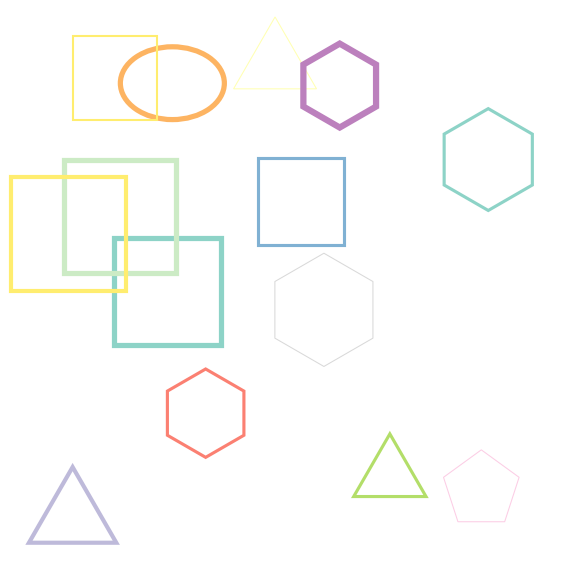[{"shape": "square", "thickness": 2.5, "radius": 0.46, "center": [0.29, 0.495]}, {"shape": "hexagon", "thickness": 1.5, "radius": 0.44, "center": [0.845, 0.723]}, {"shape": "triangle", "thickness": 0.5, "radius": 0.41, "center": [0.476, 0.887]}, {"shape": "triangle", "thickness": 2, "radius": 0.44, "center": [0.126, 0.103]}, {"shape": "hexagon", "thickness": 1.5, "radius": 0.38, "center": [0.356, 0.284]}, {"shape": "square", "thickness": 1.5, "radius": 0.38, "center": [0.521, 0.65]}, {"shape": "oval", "thickness": 2.5, "radius": 0.45, "center": [0.298, 0.855]}, {"shape": "triangle", "thickness": 1.5, "radius": 0.36, "center": [0.675, 0.175]}, {"shape": "pentagon", "thickness": 0.5, "radius": 0.34, "center": [0.833, 0.151]}, {"shape": "hexagon", "thickness": 0.5, "radius": 0.49, "center": [0.561, 0.463]}, {"shape": "hexagon", "thickness": 3, "radius": 0.36, "center": [0.588, 0.851]}, {"shape": "square", "thickness": 2.5, "radius": 0.49, "center": [0.208, 0.624]}, {"shape": "square", "thickness": 2, "radius": 0.5, "center": [0.118, 0.594]}, {"shape": "square", "thickness": 1, "radius": 0.36, "center": [0.199, 0.864]}]